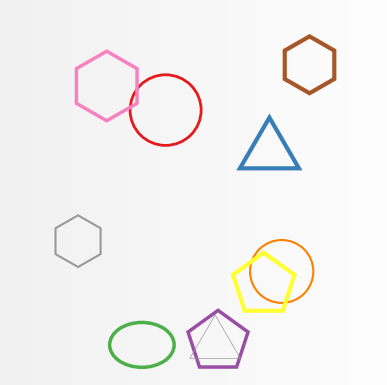[{"shape": "circle", "thickness": 2, "radius": 0.46, "center": [0.427, 0.714]}, {"shape": "triangle", "thickness": 3, "radius": 0.44, "center": [0.695, 0.607]}, {"shape": "oval", "thickness": 2.5, "radius": 0.42, "center": [0.366, 0.104]}, {"shape": "pentagon", "thickness": 2.5, "radius": 0.41, "center": [0.563, 0.112]}, {"shape": "circle", "thickness": 1.5, "radius": 0.41, "center": [0.727, 0.295]}, {"shape": "pentagon", "thickness": 3, "radius": 0.42, "center": [0.681, 0.26]}, {"shape": "hexagon", "thickness": 3, "radius": 0.37, "center": [0.799, 0.832]}, {"shape": "hexagon", "thickness": 2.5, "radius": 0.45, "center": [0.275, 0.777]}, {"shape": "hexagon", "thickness": 1.5, "radius": 0.34, "center": [0.201, 0.374]}, {"shape": "triangle", "thickness": 0.5, "radius": 0.38, "center": [0.555, 0.106]}]